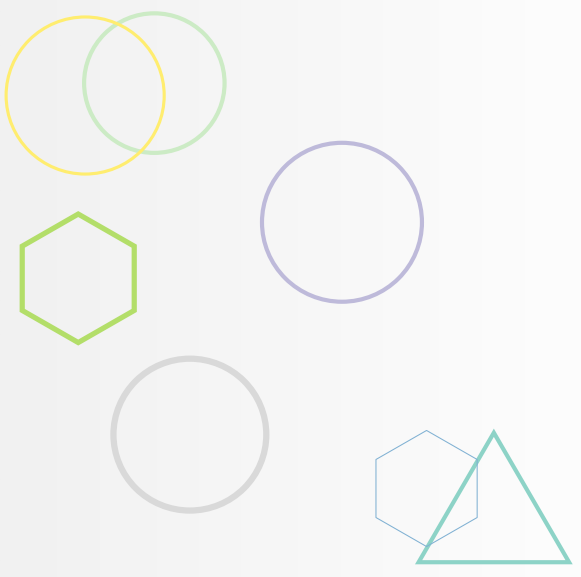[{"shape": "triangle", "thickness": 2, "radius": 0.75, "center": [0.85, 0.1]}, {"shape": "circle", "thickness": 2, "radius": 0.69, "center": [0.588, 0.614]}, {"shape": "hexagon", "thickness": 0.5, "radius": 0.5, "center": [0.734, 0.153]}, {"shape": "hexagon", "thickness": 2.5, "radius": 0.56, "center": [0.135, 0.517]}, {"shape": "circle", "thickness": 3, "radius": 0.66, "center": [0.327, 0.247]}, {"shape": "circle", "thickness": 2, "radius": 0.6, "center": [0.266, 0.855]}, {"shape": "circle", "thickness": 1.5, "radius": 0.68, "center": [0.146, 0.834]}]